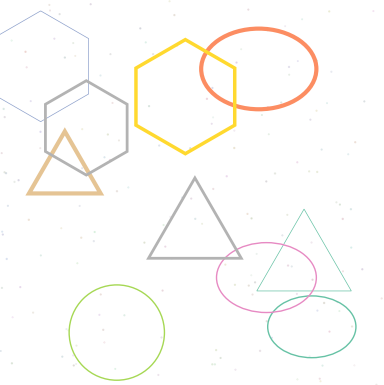[{"shape": "oval", "thickness": 1, "radius": 0.57, "center": [0.81, 0.151]}, {"shape": "triangle", "thickness": 0.5, "radius": 0.71, "center": [0.79, 0.315]}, {"shape": "oval", "thickness": 3, "radius": 0.75, "center": [0.672, 0.821]}, {"shape": "hexagon", "thickness": 0.5, "radius": 0.72, "center": [0.106, 0.828]}, {"shape": "oval", "thickness": 1, "radius": 0.65, "center": [0.692, 0.279]}, {"shape": "circle", "thickness": 1, "radius": 0.62, "center": [0.303, 0.136]}, {"shape": "hexagon", "thickness": 2.5, "radius": 0.74, "center": [0.481, 0.749]}, {"shape": "triangle", "thickness": 3, "radius": 0.54, "center": [0.168, 0.551]}, {"shape": "hexagon", "thickness": 2, "radius": 0.61, "center": [0.224, 0.668]}, {"shape": "triangle", "thickness": 2, "radius": 0.7, "center": [0.506, 0.399]}]